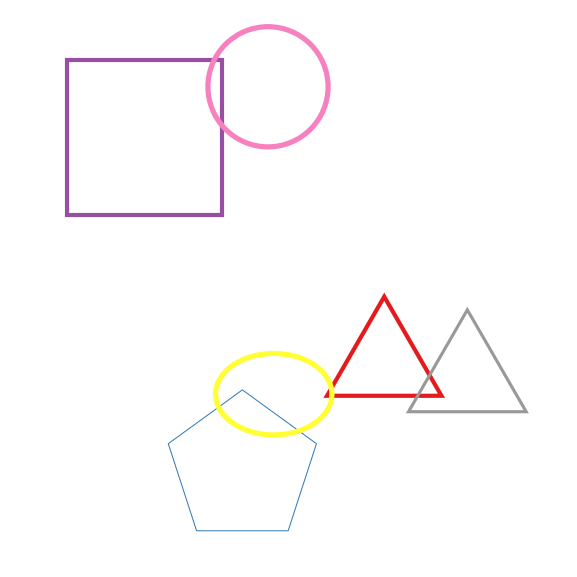[{"shape": "triangle", "thickness": 2, "radius": 0.57, "center": [0.665, 0.371]}, {"shape": "pentagon", "thickness": 0.5, "radius": 0.67, "center": [0.42, 0.189]}, {"shape": "square", "thickness": 2, "radius": 0.67, "center": [0.25, 0.761]}, {"shape": "oval", "thickness": 2.5, "radius": 0.5, "center": [0.474, 0.317]}, {"shape": "circle", "thickness": 2.5, "radius": 0.52, "center": [0.464, 0.849]}, {"shape": "triangle", "thickness": 1.5, "radius": 0.59, "center": [0.809, 0.345]}]